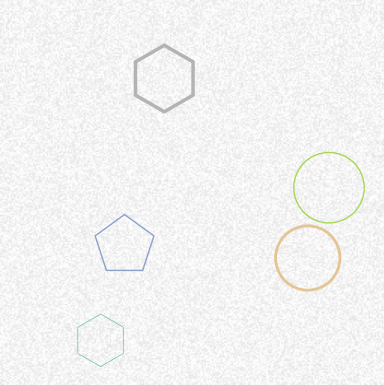[{"shape": "hexagon", "thickness": 0.5, "radius": 0.34, "center": [0.261, 0.116]}, {"shape": "pentagon", "thickness": 1, "radius": 0.4, "center": [0.324, 0.363]}, {"shape": "circle", "thickness": 1, "radius": 0.46, "center": [0.855, 0.513]}, {"shape": "circle", "thickness": 2, "radius": 0.42, "center": [0.799, 0.33]}, {"shape": "hexagon", "thickness": 2.5, "radius": 0.43, "center": [0.427, 0.796]}]